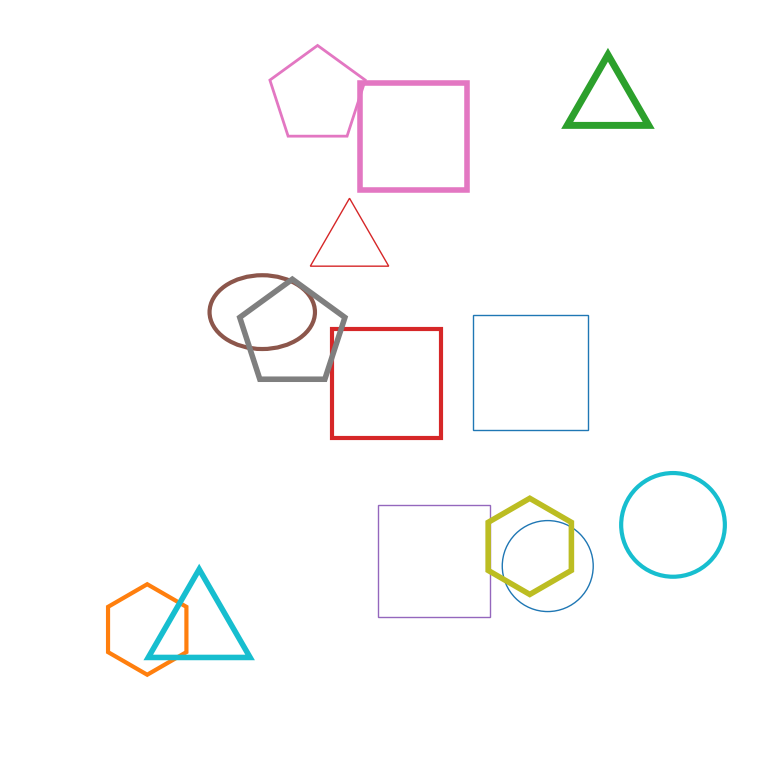[{"shape": "square", "thickness": 0.5, "radius": 0.37, "center": [0.689, 0.516]}, {"shape": "circle", "thickness": 0.5, "radius": 0.3, "center": [0.711, 0.265]}, {"shape": "hexagon", "thickness": 1.5, "radius": 0.29, "center": [0.191, 0.182]}, {"shape": "triangle", "thickness": 2.5, "radius": 0.31, "center": [0.79, 0.868]}, {"shape": "square", "thickness": 1.5, "radius": 0.35, "center": [0.502, 0.502]}, {"shape": "triangle", "thickness": 0.5, "radius": 0.29, "center": [0.454, 0.684]}, {"shape": "square", "thickness": 0.5, "radius": 0.36, "center": [0.564, 0.272]}, {"shape": "oval", "thickness": 1.5, "radius": 0.34, "center": [0.341, 0.595]}, {"shape": "square", "thickness": 2, "radius": 0.35, "center": [0.538, 0.823]}, {"shape": "pentagon", "thickness": 1, "radius": 0.33, "center": [0.412, 0.876]}, {"shape": "pentagon", "thickness": 2, "radius": 0.36, "center": [0.38, 0.566]}, {"shape": "hexagon", "thickness": 2, "radius": 0.31, "center": [0.688, 0.29]}, {"shape": "triangle", "thickness": 2, "radius": 0.38, "center": [0.259, 0.184]}, {"shape": "circle", "thickness": 1.5, "radius": 0.34, "center": [0.874, 0.318]}]